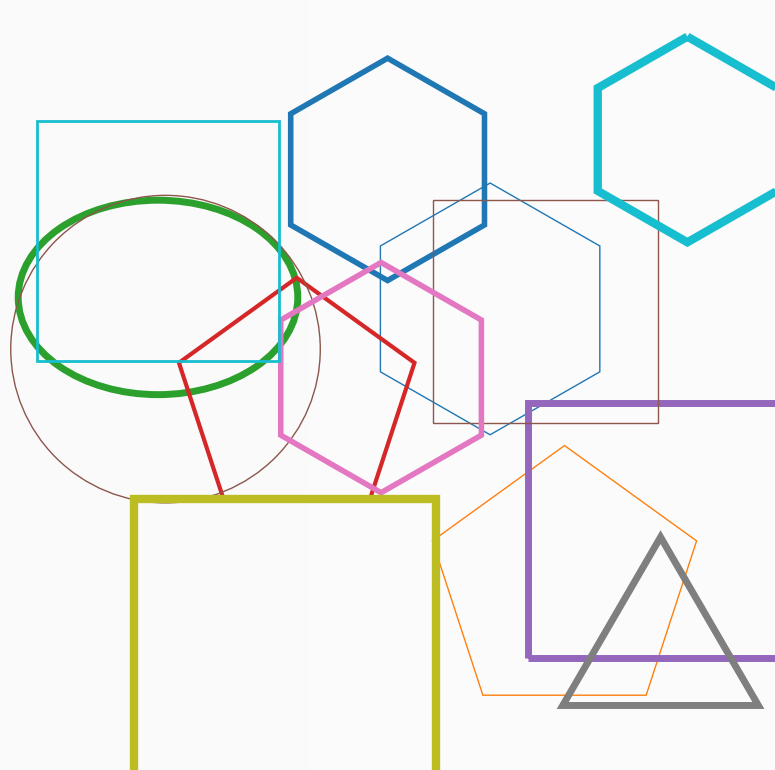[{"shape": "hexagon", "thickness": 2, "radius": 0.72, "center": [0.5, 0.78]}, {"shape": "hexagon", "thickness": 0.5, "radius": 0.82, "center": [0.632, 0.599]}, {"shape": "pentagon", "thickness": 0.5, "radius": 0.9, "center": [0.728, 0.242]}, {"shape": "oval", "thickness": 2.5, "radius": 0.9, "center": [0.204, 0.614]}, {"shape": "pentagon", "thickness": 1.5, "radius": 0.8, "center": [0.383, 0.479]}, {"shape": "square", "thickness": 2.5, "radius": 0.83, "center": [0.847, 0.311]}, {"shape": "square", "thickness": 0.5, "radius": 0.73, "center": [0.704, 0.596]}, {"shape": "circle", "thickness": 0.5, "radius": 1.0, "center": [0.214, 0.547]}, {"shape": "hexagon", "thickness": 2, "radius": 0.75, "center": [0.492, 0.51]}, {"shape": "triangle", "thickness": 2.5, "radius": 0.73, "center": [0.852, 0.157]}, {"shape": "square", "thickness": 3, "radius": 0.97, "center": [0.368, 0.157]}, {"shape": "hexagon", "thickness": 3, "radius": 0.67, "center": [0.887, 0.819]}, {"shape": "square", "thickness": 1, "radius": 0.78, "center": [0.204, 0.687]}]